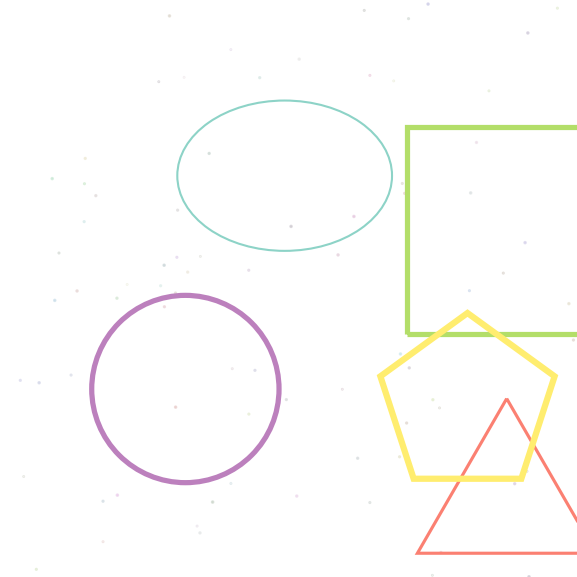[{"shape": "oval", "thickness": 1, "radius": 0.93, "center": [0.493, 0.695]}, {"shape": "triangle", "thickness": 1.5, "radius": 0.89, "center": [0.877, 0.13]}, {"shape": "square", "thickness": 2.5, "radius": 0.9, "center": [0.884, 0.6]}, {"shape": "circle", "thickness": 2.5, "radius": 0.81, "center": [0.321, 0.326]}, {"shape": "pentagon", "thickness": 3, "radius": 0.79, "center": [0.81, 0.298]}]